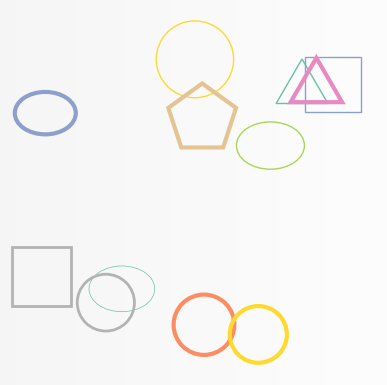[{"shape": "oval", "thickness": 0.5, "radius": 0.42, "center": [0.315, 0.25]}, {"shape": "triangle", "thickness": 1, "radius": 0.39, "center": [0.779, 0.77]}, {"shape": "circle", "thickness": 3, "radius": 0.39, "center": [0.526, 0.156]}, {"shape": "oval", "thickness": 3, "radius": 0.39, "center": [0.117, 0.706]}, {"shape": "square", "thickness": 1, "radius": 0.36, "center": [0.86, 0.78]}, {"shape": "triangle", "thickness": 3, "radius": 0.38, "center": [0.816, 0.773]}, {"shape": "oval", "thickness": 1, "radius": 0.44, "center": [0.698, 0.622]}, {"shape": "circle", "thickness": 1, "radius": 0.5, "center": [0.503, 0.846]}, {"shape": "circle", "thickness": 3, "radius": 0.37, "center": [0.667, 0.131]}, {"shape": "pentagon", "thickness": 3, "radius": 0.46, "center": [0.522, 0.691]}, {"shape": "circle", "thickness": 2, "radius": 0.37, "center": [0.273, 0.214]}, {"shape": "square", "thickness": 2, "radius": 0.38, "center": [0.107, 0.281]}]